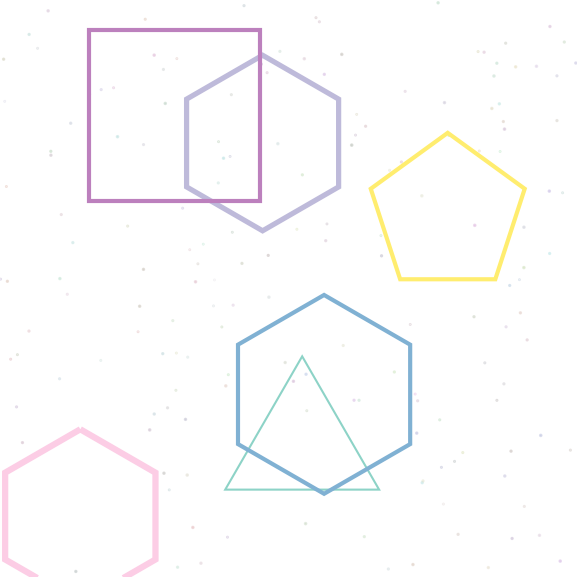[{"shape": "triangle", "thickness": 1, "radius": 0.77, "center": [0.523, 0.228]}, {"shape": "hexagon", "thickness": 2.5, "radius": 0.76, "center": [0.455, 0.751]}, {"shape": "hexagon", "thickness": 2, "radius": 0.86, "center": [0.561, 0.316]}, {"shape": "hexagon", "thickness": 3, "radius": 0.75, "center": [0.139, 0.106]}, {"shape": "square", "thickness": 2, "radius": 0.74, "center": [0.302, 0.799]}, {"shape": "pentagon", "thickness": 2, "radius": 0.7, "center": [0.775, 0.629]}]